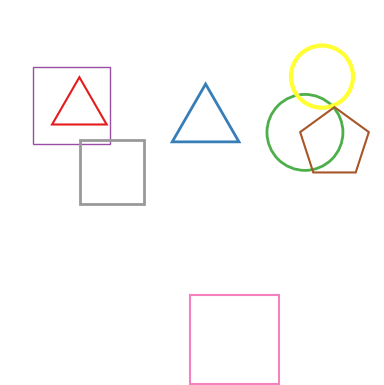[{"shape": "triangle", "thickness": 1.5, "radius": 0.41, "center": [0.206, 0.718]}, {"shape": "triangle", "thickness": 2, "radius": 0.5, "center": [0.534, 0.682]}, {"shape": "circle", "thickness": 2, "radius": 0.49, "center": [0.792, 0.656]}, {"shape": "square", "thickness": 1, "radius": 0.5, "center": [0.185, 0.726]}, {"shape": "circle", "thickness": 3, "radius": 0.4, "center": [0.836, 0.801]}, {"shape": "pentagon", "thickness": 1.5, "radius": 0.47, "center": [0.869, 0.628]}, {"shape": "square", "thickness": 1.5, "radius": 0.58, "center": [0.61, 0.118]}, {"shape": "square", "thickness": 2, "radius": 0.42, "center": [0.292, 0.554]}]